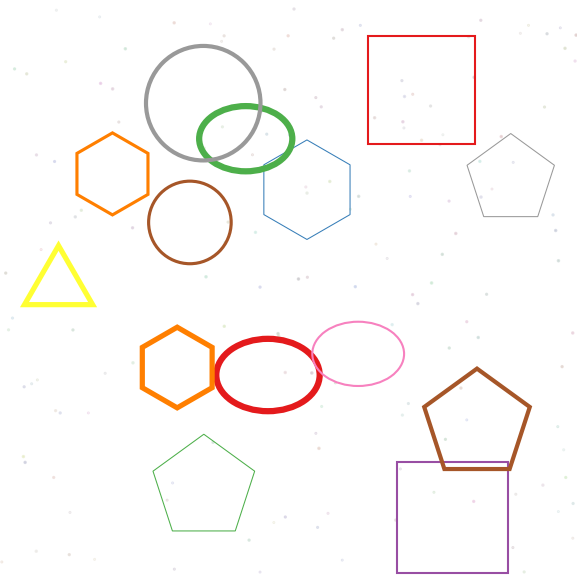[{"shape": "oval", "thickness": 3, "radius": 0.45, "center": [0.464, 0.35]}, {"shape": "square", "thickness": 1, "radius": 0.47, "center": [0.73, 0.844]}, {"shape": "hexagon", "thickness": 0.5, "radius": 0.43, "center": [0.532, 0.671]}, {"shape": "oval", "thickness": 3, "radius": 0.4, "center": [0.426, 0.759]}, {"shape": "pentagon", "thickness": 0.5, "radius": 0.46, "center": [0.353, 0.155]}, {"shape": "square", "thickness": 1, "radius": 0.48, "center": [0.783, 0.104]}, {"shape": "hexagon", "thickness": 2.5, "radius": 0.35, "center": [0.307, 0.363]}, {"shape": "hexagon", "thickness": 1.5, "radius": 0.36, "center": [0.195, 0.698]}, {"shape": "triangle", "thickness": 2.5, "radius": 0.34, "center": [0.101, 0.506]}, {"shape": "circle", "thickness": 1.5, "radius": 0.36, "center": [0.329, 0.614]}, {"shape": "pentagon", "thickness": 2, "radius": 0.48, "center": [0.826, 0.265]}, {"shape": "oval", "thickness": 1, "radius": 0.4, "center": [0.62, 0.386]}, {"shape": "circle", "thickness": 2, "radius": 0.5, "center": [0.352, 0.82]}, {"shape": "pentagon", "thickness": 0.5, "radius": 0.4, "center": [0.884, 0.688]}]